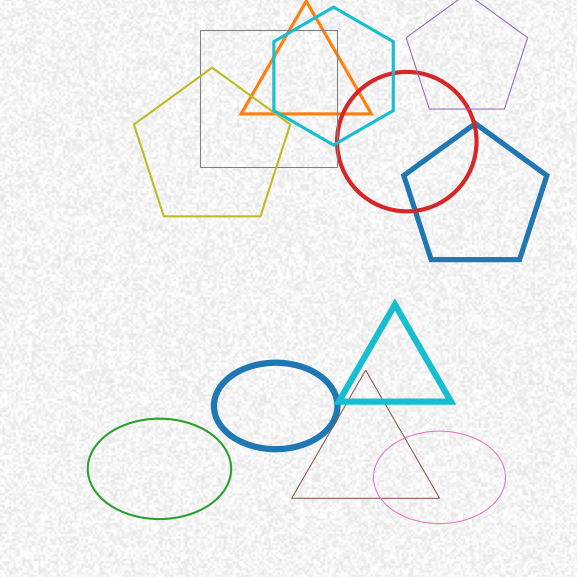[{"shape": "pentagon", "thickness": 2.5, "radius": 0.65, "center": [0.823, 0.655]}, {"shape": "oval", "thickness": 3, "radius": 0.53, "center": [0.477, 0.296]}, {"shape": "triangle", "thickness": 1.5, "radius": 0.65, "center": [0.53, 0.867]}, {"shape": "oval", "thickness": 1, "radius": 0.62, "center": [0.276, 0.187]}, {"shape": "circle", "thickness": 2, "radius": 0.6, "center": [0.704, 0.754]}, {"shape": "pentagon", "thickness": 0.5, "radius": 0.55, "center": [0.808, 0.9]}, {"shape": "triangle", "thickness": 0.5, "radius": 0.74, "center": [0.633, 0.21]}, {"shape": "oval", "thickness": 0.5, "radius": 0.57, "center": [0.761, 0.173]}, {"shape": "square", "thickness": 0.5, "radius": 0.59, "center": [0.465, 0.829]}, {"shape": "pentagon", "thickness": 1, "radius": 0.71, "center": [0.367, 0.74]}, {"shape": "hexagon", "thickness": 1.5, "radius": 0.6, "center": [0.578, 0.867]}, {"shape": "triangle", "thickness": 3, "radius": 0.56, "center": [0.684, 0.36]}]